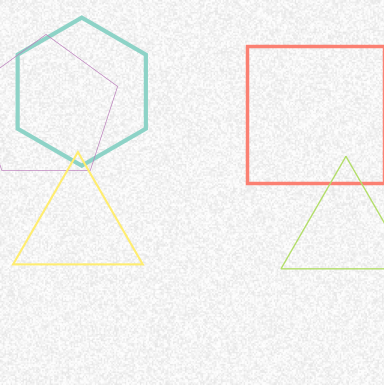[{"shape": "hexagon", "thickness": 3, "radius": 0.96, "center": [0.212, 0.762]}, {"shape": "square", "thickness": 2.5, "radius": 0.89, "center": [0.819, 0.702]}, {"shape": "triangle", "thickness": 1, "radius": 0.97, "center": [0.899, 0.399]}, {"shape": "pentagon", "thickness": 0.5, "radius": 0.98, "center": [0.12, 0.715]}, {"shape": "triangle", "thickness": 1.5, "radius": 0.97, "center": [0.202, 0.411]}]